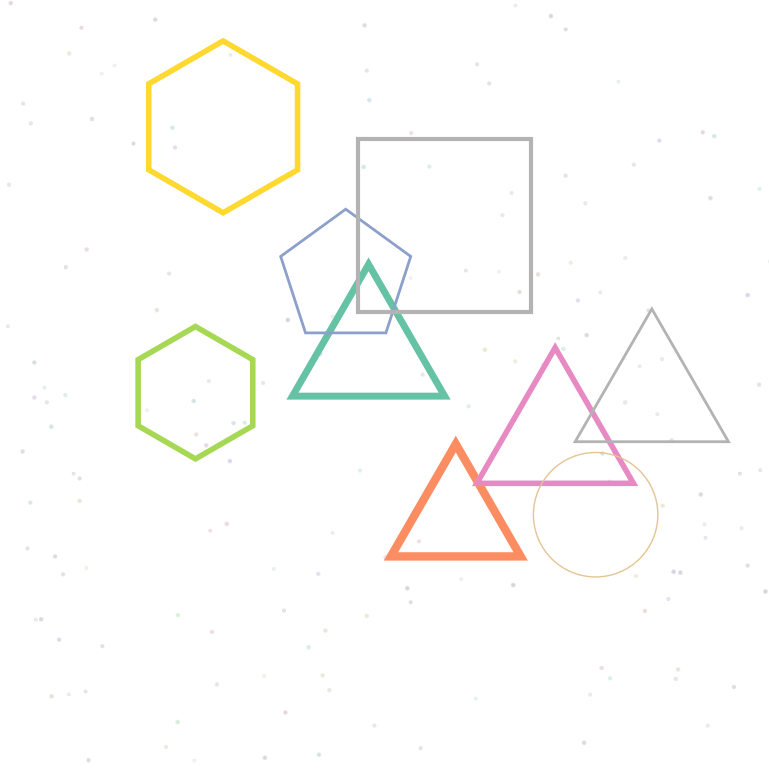[{"shape": "triangle", "thickness": 2.5, "radius": 0.57, "center": [0.479, 0.543]}, {"shape": "triangle", "thickness": 3, "radius": 0.49, "center": [0.592, 0.326]}, {"shape": "pentagon", "thickness": 1, "radius": 0.44, "center": [0.449, 0.64]}, {"shape": "triangle", "thickness": 2, "radius": 0.59, "center": [0.721, 0.431]}, {"shape": "hexagon", "thickness": 2, "radius": 0.43, "center": [0.254, 0.49]}, {"shape": "hexagon", "thickness": 2, "radius": 0.56, "center": [0.29, 0.835]}, {"shape": "circle", "thickness": 0.5, "radius": 0.4, "center": [0.774, 0.332]}, {"shape": "square", "thickness": 1.5, "radius": 0.56, "center": [0.577, 0.707]}, {"shape": "triangle", "thickness": 1, "radius": 0.57, "center": [0.847, 0.484]}]